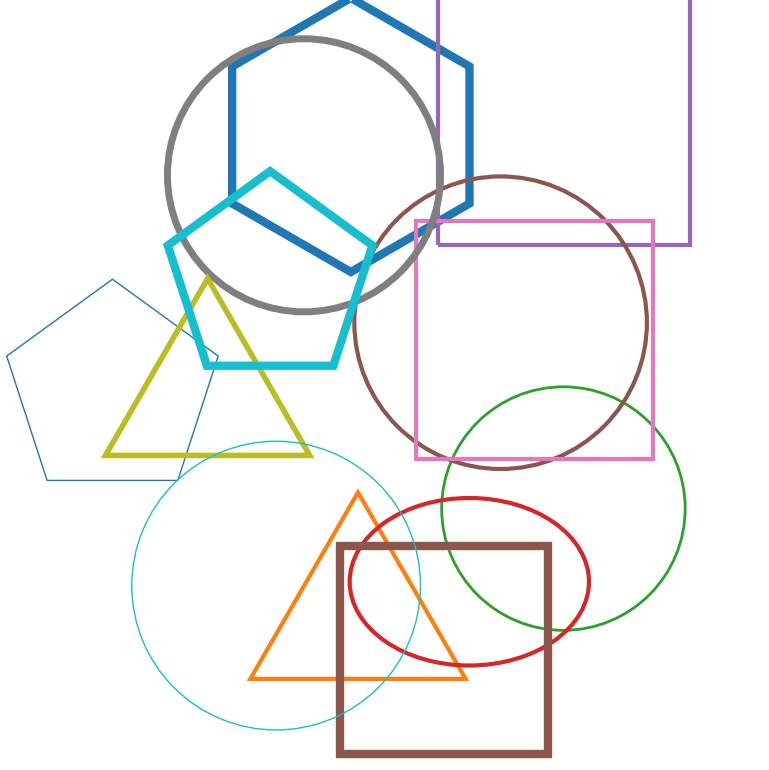[{"shape": "hexagon", "thickness": 3, "radius": 0.89, "center": [0.456, 0.825]}, {"shape": "pentagon", "thickness": 0.5, "radius": 0.72, "center": [0.146, 0.493]}, {"shape": "triangle", "thickness": 1.5, "radius": 0.81, "center": [0.465, 0.199]}, {"shape": "circle", "thickness": 1, "radius": 0.79, "center": [0.732, 0.34]}, {"shape": "oval", "thickness": 1.5, "radius": 0.78, "center": [0.61, 0.244]}, {"shape": "square", "thickness": 1.5, "radius": 0.82, "center": [0.733, 0.845]}, {"shape": "circle", "thickness": 1.5, "radius": 0.95, "center": [0.65, 0.581]}, {"shape": "square", "thickness": 3, "radius": 0.68, "center": [0.577, 0.156]}, {"shape": "square", "thickness": 1.5, "radius": 0.77, "center": [0.694, 0.558]}, {"shape": "circle", "thickness": 2.5, "radius": 0.89, "center": [0.395, 0.772]}, {"shape": "triangle", "thickness": 2, "radius": 0.77, "center": [0.27, 0.485]}, {"shape": "pentagon", "thickness": 3, "radius": 0.7, "center": [0.351, 0.638]}, {"shape": "circle", "thickness": 0.5, "radius": 0.94, "center": [0.359, 0.239]}]